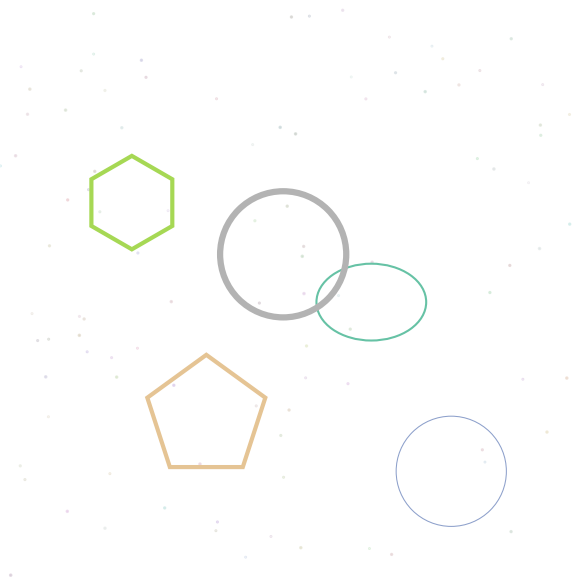[{"shape": "oval", "thickness": 1, "radius": 0.48, "center": [0.643, 0.476]}, {"shape": "circle", "thickness": 0.5, "radius": 0.48, "center": [0.781, 0.183]}, {"shape": "hexagon", "thickness": 2, "radius": 0.4, "center": [0.228, 0.648]}, {"shape": "pentagon", "thickness": 2, "radius": 0.54, "center": [0.357, 0.277]}, {"shape": "circle", "thickness": 3, "radius": 0.55, "center": [0.49, 0.559]}]